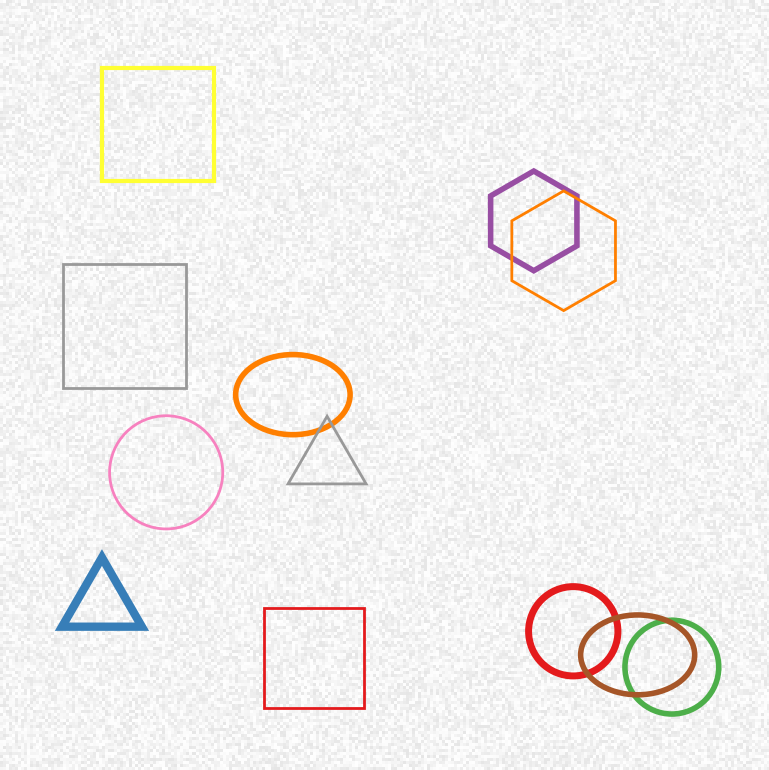[{"shape": "square", "thickness": 1, "radius": 0.32, "center": [0.408, 0.145]}, {"shape": "circle", "thickness": 2.5, "radius": 0.29, "center": [0.744, 0.18]}, {"shape": "triangle", "thickness": 3, "radius": 0.3, "center": [0.132, 0.216]}, {"shape": "circle", "thickness": 2, "radius": 0.3, "center": [0.873, 0.134]}, {"shape": "hexagon", "thickness": 2, "radius": 0.32, "center": [0.693, 0.713]}, {"shape": "hexagon", "thickness": 1, "radius": 0.39, "center": [0.732, 0.674]}, {"shape": "oval", "thickness": 2, "radius": 0.37, "center": [0.38, 0.487]}, {"shape": "square", "thickness": 1.5, "radius": 0.37, "center": [0.205, 0.838]}, {"shape": "oval", "thickness": 2, "radius": 0.37, "center": [0.828, 0.15]}, {"shape": "circle", "thickness": 1, "radius": 0.37, "center": [0.216, 0.387]}, {"shape": "triangle", "thickness": 1, "radius": 0.29, "center": [0.425, 0.401]}, {"shape": "square", "thickness": 1, "radius": 0.4, "center": [0.162, 0.577]}]